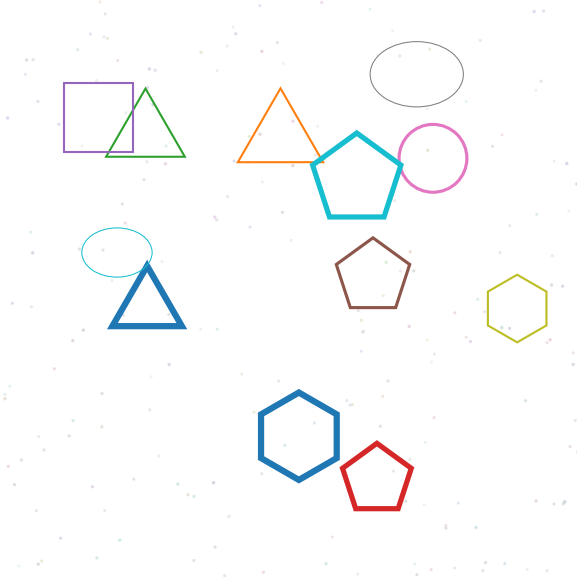[{"shape": "hexagon", "thickness": 3, "radius": 0.38, "center": [0.518, 0.244]}, {"shape": "triangle", "thickness": 3, "radius": 0.35, "center": [0.255, 0.469]}, {"shape": "triangle", "thickness": 1, "radius": 0.43, "center": [0.486, 0.761]}, {"shape": "triangle", "thickness": 1, "radius": 0.39, "center": [0.252, 0.767]}, {"shape": "pentagon", "thickness": 2.5, "radius": 0.31, "center": [0.653, 0.169]}, {"shape": "square", "thickness": 1, "radius": 0.3, "center": [0.171, 0.796]}, {"shape": "pentagon", "thickness": 1.5, "radius": 0.33, "center": [0.646, 0.521]}, {"shape": "circle", "thickness": 1.5, "radius": 0.29, "center": [0.75, 0.725]}, {"shape": "oval", "thickness": 0.5, "radius": 0.4, "center": [0.722, 0.871]}, {"shape": "hexagon", "thickness": 1, "radius": 0.29, "center": [0.896, 0.465]}, {"shape": "pentagon", "thickness": 2.5, "radius": 0.4, "center": [0.618, 0.688]}, {"shape": "oval", "thickness": 0.5, "radius": 0.3, "center": [0.203, 0.562]}]